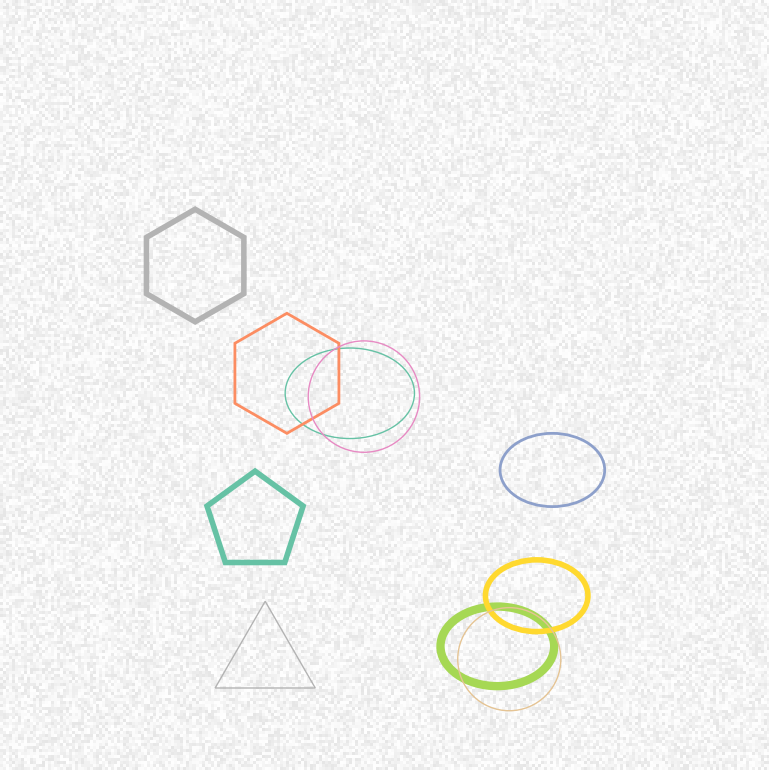[{"shape": "pentagon", "thickness": 2, "radius": 0.33, "center": [0.331, 0.323]}, {"shape": "oval", "thickness": 0.5, "radius": 0.42, "center": [0.454, 0.489]}, {"shape": "hexagon", "thickness": 1, "radius": 0.39, "center": [0.373, 0.515]}, {"shape": "oval", "thickness": 1, "radius": 0.34, "center": [0.717, 0.39]}, {"shape": "circle", "thickness": 0.5, "radius": 0.36, "center": [0.473, 0.485]}, {"shape": "oval", "thickness": 3, "radius": 0.37, "center": [0.646, 0.161]}, {"shape": "oval", "thickness": 2, "radius": 0.33, "center": [0.697, 0.226]}, {"shape": "circle", "thickness": 0.5, "radius": 0.33, "center": [0.661, 0.144]}, {"shape": "triangle", "thickness": 0.5, "radius": 0.38, "center": [0.344, 0.144]}, {"shape": "hexagon", "thickness": 2, "radius": 0.37, "center": [0.253, 0.655]}]